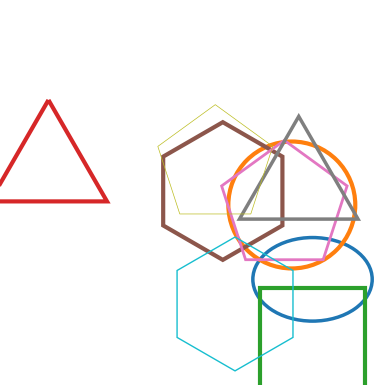[{"shape": "oval", "thickness": 2.5, "radius": 0.78, "center": [0.812, 0.274]}, {"shape": "circle", "thickness": 3, "radius": 0.82, "center": [0.758, 0.468]}, {"shape": "square", "thickness": 3, "radius": 0.68, "center": [0.811, 0.117]}, {"shape": "triangle", "thickness": 3, "radius": 0.88, "center": [0.126, 0.565]}, {"shape": "hexagon", "thickness": 3, "radius": 0.89, "center": [0.579, 0.504]}, {"shape": "pentagon", "thickness": 2, "radius": 0.86, "center": [0.739, 0.464]}, {"shape": "triangle", "thickness": 2.5, "radius": 0.89, "center": [0.776, 0.52]}, {"shape": "pentagon", "thickness": 0.5, "radius": 0.78, "center": [0.559, 0.571]}, {"shape": "hexagon", "thickness": 1, "radius": 0.87, "center": [0.61, 0.21]}]